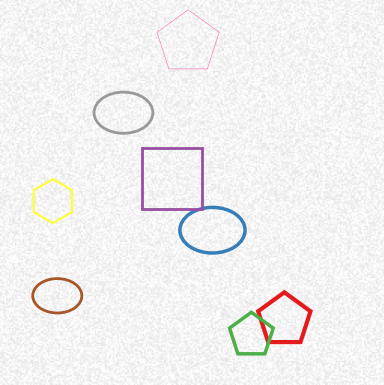[{"shape": "pentagon", "thickness": 3, "radius": 0.36, "center": [0.739, 0.169]}, {"shape": "oval", "thickness": 2.5, "radius": 0.42, "center": [0.552, 0.402]}, {"shape": "pentagon", "thickness": 2.5, "radius": 0.3, "center": [0.653, 0.129]}, {"shape": "square", "thickness": 2, "radius": 0.39, "center": [0.447, 0.536]}, {"shape": "hexagon", "thickness": 1.5, "radius": 0.29, "center": [0.137, 0.478]}, {"shape": "oval", "thickness": 2, "radius": 0.32, "center": [0.149, 0.232]}, {"shape": "pentagon", "thickness": 0.5, "radius": 0.42, "center": [0.489, 0.89]}, {"shape": "oval", "thickness": 2, "radius": 0.38, "center": [0.321, 0.707]}]